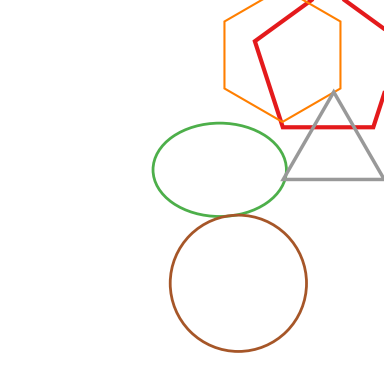[{"shape": "pentagon", "thickness": 3, "radius": 1.0, "center": [0.852, 0.831]}, {"shape": "oval", "thickness": 2, "radius": 0.87, "center": [0.571, 0.559]}, {"shape": "hexagon", "thickness": 1.5, "radius": 0.87, "center": [0.734, 0.857]}, {"shape": "circle", "thickness": 2, "radius": 0.89, "center": [0.619, 0.264]}, {"shape": "triangle", "thickness": 2.5, "radius": 0.76, "center": [0.867, 0.61]}]